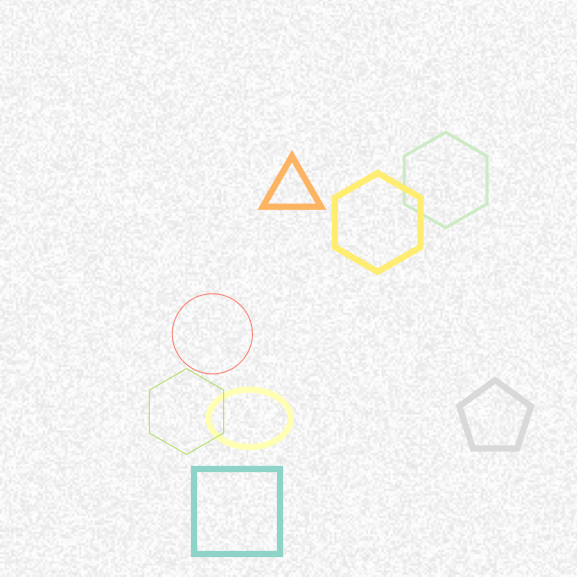[{"shape": "square", "thickness": 3, "radius": 0.37, "center": [0.411, 0.113]}, {"shape": "oval", "thickness": 3, "radius": 0.36, "center": [0.432, 0.275]}, {"shape": "circle", "thickness": 0.5, "radius": 0.35, "center": [0.368, 0.421]}, {"shape": "triangle", "thickness": 3, "radius": 0.29, "center": [0.506, 0.67]}, {"shape": "hexagon", "thickness": 0.5, "radius": 0.37, "center": [0.323, 0.287]}, {"shape": "pentagon", "thickness": 3, "radius": 0.33, "center": [0.857, 0.275]}, {"shape": "hexagon", "thickness": 1.5, "radius": 0.41, "center": [0.772, 0.687]}, {"shape": "hexagon", "thickness": 3, "radius": 0.43, "center": [0.654, 0.614]}]